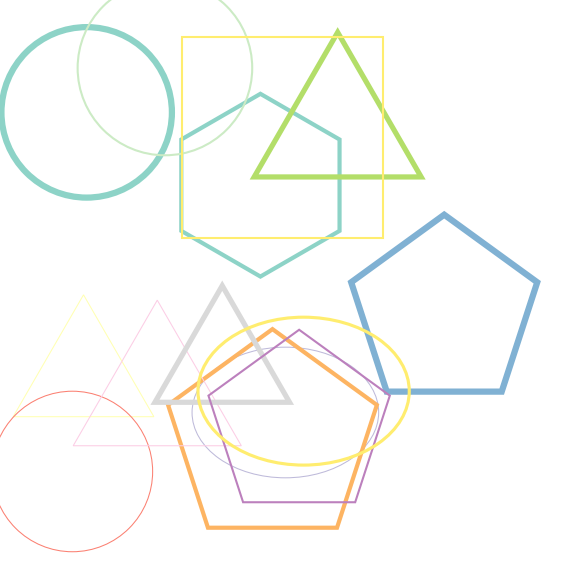[{"shape": "circle", "thickness": 3, "radius": 0.74, "center": [0.15, 0.805]}, {"shape": "hexagon", "thickness": 2, "radius": 0.79, "center": [0.451, 0.678]}, {"shape": "triangle", "thickness": 0.5, "radius": 0.7, "center": [0.145, 0.348]}, {"shape": "oval", "thickness": 0.5, "radius": 0.81, "center": [0.494, 0.285]}, {"shape": "circle", "thickness": 0.5, "radius": 0.69, "center": [0.125, 0.183]}, {"shape": "pentagon", "thickness": 3, "radius": 0.85, "center": [0.769, 0.458]}, {"shape": "pentagon", "thickness": 2, "radius": 0.95, "center": [0.472, 0.239]}, {"shape": "triangle", "thickness": 2.5, "radius": 0.83, "center": [0.585, 0.776]}, {"shape": "triangle", "thickness": 0.5, "radius": 0.84, "center": [0.272, 0.311]}, {"shape": "triangle", "thickness": 2.5, "radius": 0.67, "center": [0.385, 0.37]}, {"shape": "pentagon", "thickness": 1, "radius": 0.83, "center": [0.518, 0.263]}, {"shape": "circle", "thickness": 1, "radius": 0.76, "center": [0.286, 0.881]}, {"shape": "square", "thickness": 1, "radius": 0.87, "center": [0.489, 0.761]}, {"shape": "oval", "thickness": 1.5, "radius": 0.91, "center": [0.526, 0.322]}]